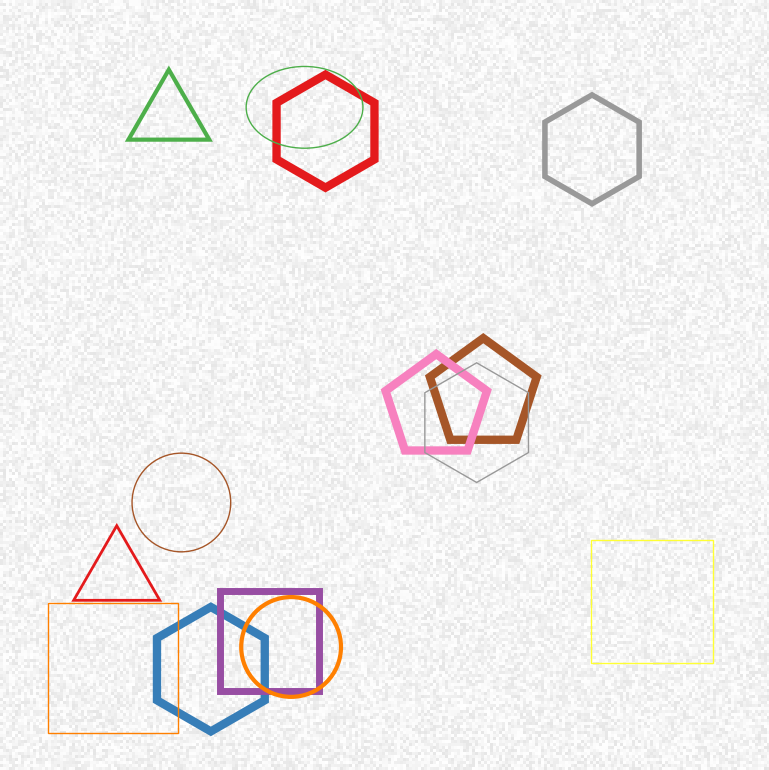[{"shape": "triangle", "thickness": 1, "radius": 0.32, "center": [0.152, 0.253]}, {"shape": "hexagon", "thickness": 3, "radius": 0.37, "center": [0.423, 0.83]}, {"shape": "hexagon", "thickness": 3, "radius": 0.4, "center": [0.274, 0.131]}, {"shape": "oval", "thickness": 0.5, "radius": 0.38, "center": [0.396, 0.861]}, {"shape": "triangle", "thickness": 1.5, "radius": 0.3, "center": [0.219, 0.849]}, {"shape": "square", "thickness": 2.5, "radius": 0.32, "center": [0.35, 0.167]}, {"shape": "square", "thickness": 0.5, "radius": 0.42, "center": [0.147, 0.132]}, {"shape": "circle", "thickness": 1.5, "radius": 0.32, "center": [0.378, 0.16]}, {"shape": "square", "thickness": 0.5, "radius": 0.4, "center": [0.847, 0.219]}, {"shape": "pentagon", "thickness": 3, "radius": 0.36, "center": [0.628, 0.488]}, {"shape": "circle", "thickness": 0.5, "radius": 0.32, "center": [0.236, 0.347]}, {"shape": "pentagon", "thickness": 3, "radius": 0.35, "center": [0.567, 0.471]}, {"shape": "hexagon", "thickness": 0.5, "radius": 0.39, "center": [0.619, 0.451]}, {"shape": "hexagon", "thickness": 2, "radius": 0.35, "center": [0.769, 0.806]}]